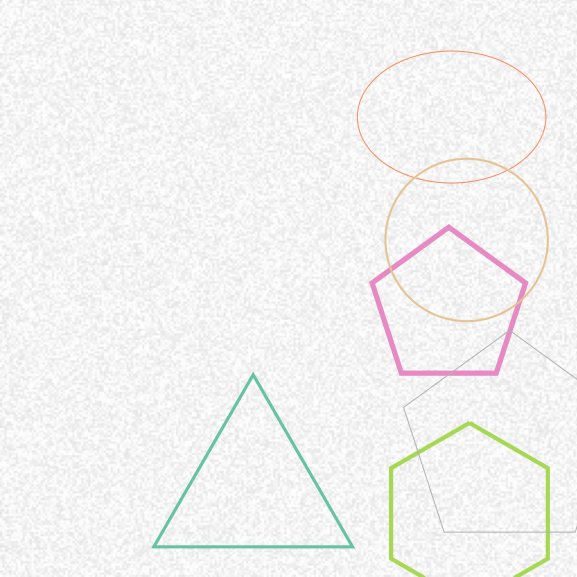[{"shape": "triangle", "thickness": 1.5, "radius": 0.99, "center": [0.438, 0.152]}, {"shape": "oval", "thickness": 0.5, "radius": 0.82, "center": [0.782, 0.796]}, {"shape": "pentagon", "thickness": 2.5, "radius": 0.7, "center": [0.777, 0.466]}, {"shape": "hexagon", "thickness": 2, "radius": 0.78, "center": [0.813, 0.11]}, {"shape": "circle", "thickness": 1, "radius": 0.7, "center": [0.808, 0.584]}, {"shape": "pentagon", "thickness": 0.5, "radius": 0.97, "center": [0.883, 0.234]}]